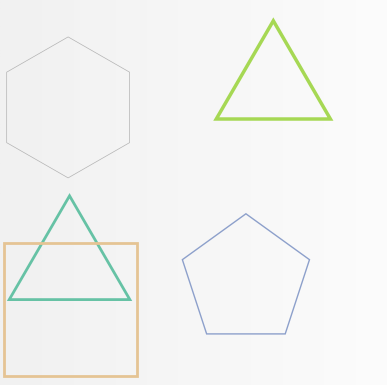[{"shape": "triangle", "thickness": 2, "radius": 0.9, "center": [0.179, 0.312]}, {"shape": "pentagon", "thickness": 1, "radius": 0.86, "center": [0.635, 0.272]}, {"shape": "triangle", "thickness": 2.5, "radius": 0.85, "center": [0.705, 0.776]}, {"shape": "square", "thickness": 2, "radius": 0.86, "center": [0.182, 0.195]}, {"shape": "hexagon", "thickness": 0.5, "radius": 0.92, "center": [0.176, 0.721]}]